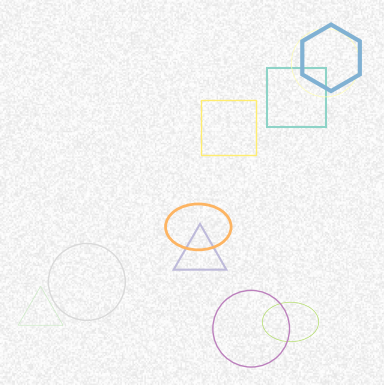[{"shape": "square", "thickness": 1.5, "radius": 0.38, "center": [0.77, 0.747]}, {"shape": "circle", "thickness": 0.5, "radius": 0.44, "center": [0.845, 0.837]}, {"shape": "triangle", "thickness": 1.5, "radius": 0.4, "center": [0.52, 0.339]}, {"shape": "hexagon", "thickness": 3, "radius": 0.43, "center": [0.86, 0.85]}, {"shape": "oval", "thickness": 2, "radius": 0.43, "center": [0.515, 0.411]}, {"shape": "oval", "thickness": 0.5, "radius": 0.37, "center": [0.755, 0.164]}, {"shape": "circle", "thickness": 1, "radius": 0.5, "center": [0.226, 0.268]}, {"shape": "circle", "thickness": 1, "radius": 0.5, "center": [0.652, 0.146]}, {"shape": "triangle", "thickness": 0.5, "radius": 0.34, "center": [0.105, 0.189]}, {"shape": "square", "thickness": 1, "radius": 0.35, "center": [0.593, 0.669]}]